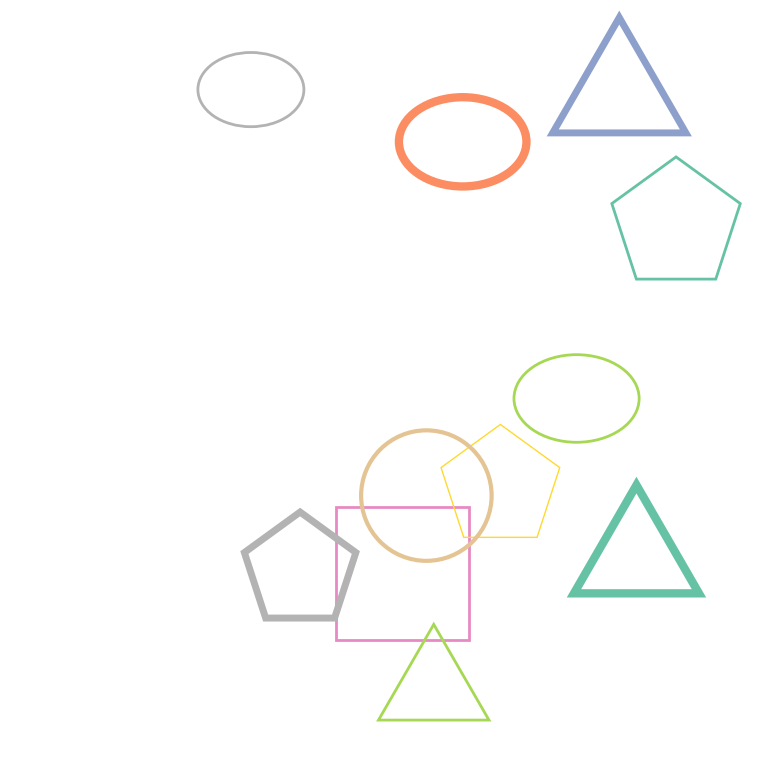[{"shape": "pentagon", "thickness": 1, "radius": 0.44, "center": [0.878, 0.709]}, {"shape": "triangle", "thickness": 3, "radius": 0.47, "center": [0.827, 0.276]}, {"shape": "oval", "thickness": 3, "radius": 0.41, "center": [0.601, 0.816]}, {"shape": "triangle", "thickness": 2.5, "radius": 0.5, "center": [0.804, 0.877]}, {"shape": "square", "thickness": 1, "radius": 0.43, "center": [0.523, 0.255]}, {"shape": "oval", "thickness": 1, "radius": 0.41, "center": [0.749, 0.482]}, {"shape": "triangle", "thickness": 1, "radius": 0.41, "center": [0.563, 0.106]}, {"shape": "pentagon", "thickness": 0.5, "radius": 0.41, "center": [0.65, 0.368]}, {"shape": "circle", "thickness": 1.5, "radius": 0.42, "center": [0.554, 0.356]}, {"shape": "oval", "thickness": 1, "radius": 0.34, "center": [0.326, 0.884]}, {"shape": "pentagon", "thickness": 2.5, "radius": 0.38, "center": [0.39, 0.259]}]